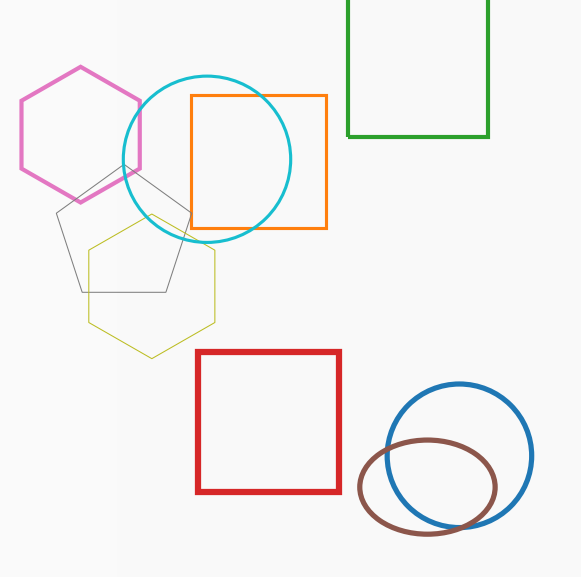[{"shape": "circle", "thickness": 2.5, "radius": 0.62, "center": [0.79, 0.21]}, {"shape": "square", "thickness": 1.5, "radius": 0.58, "center": [0.445, 0.719]}, {"shape": "square", "thickness": 2, "radius": 0.6, "center": [0.72, 0.881]}, {"shape": "square", "thickness": 3, "radius": 0.6, "center": [0.462, 0.268]}, {"shape": "oval", "thickness": 2.5, "radius": 0.58, "center": [0.735, 0.156]}, {"shape": "hexagon", "thickness": 2, "radius": 0.59, "center": [0.139, 0.766]}, {"shape": "pentagon", "thickness": 0.5, "radius": 0.61, "center": [0.213, 0.592]}, {"shape": "hexagon", "thickness": 0.5, "radius": 0.63, "center": [0.261, 0.503]}, {"shape": "circle", "thickness": 1.5, "radius": 0.72, "center": [0.356, 0.723]}]